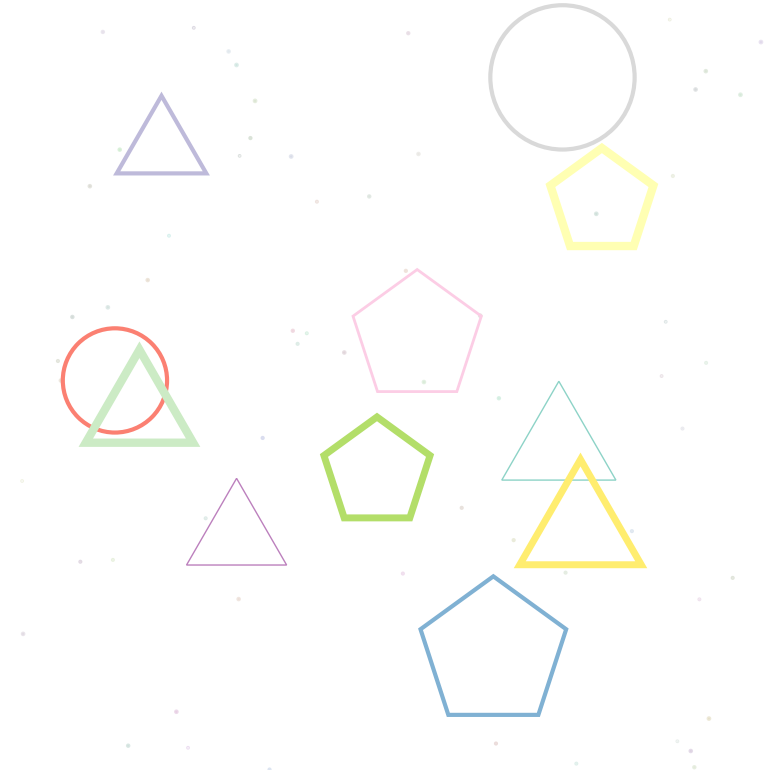[{"shape": "triangle", "thickness": 0.5, "radius": 0.43, "center": [0.726, 0.419]}, {"shape": "pentagon", "thickness": 3, "radius": 0.35, "center": [0.782, 0.737]}, {"shape": "triangle", "thickness": 1.5, "radius": 0.34, "center": [0.21, 0.808]}, {"shape": "circle", "thickness": 1.5, "radius": 0.34, "center": [0.149, 0.506]}, {"shape": "pentagon", "thickness": 1.5, "radius": 0.5, "center": [0.641, 0.152]}, {"shape": "pentagon", "thickness": 2.5, "radius": 0.36, "center": [0.49, 0.386]}, {"shape": "pentagon", "thickness": 1, "radius": 0.44, "center": [0.542, 0.562]}, {"shape": "circle", "thickness": 1.5, "radius": 0.47, "center": [0.73, 0.9]}, {"shape": "triangle", "thickness": 0.5, "radius": 0.38, "center": [0.307, 0.304]}, {"shape": "triangle", "thickness": 3, "radius": 0.4, "center": [0.181, 0.465]}, {"shape": "triangle", "thickness": 2.5, "radius": 0.46, "center": [0.754, 0.312]}]